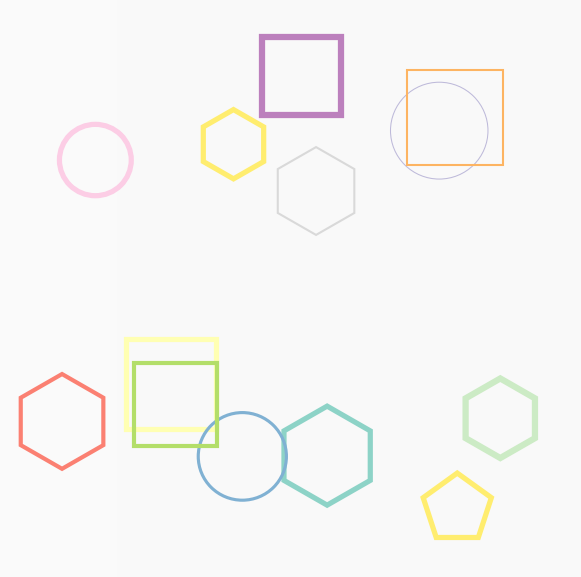[{"shape": "hexagon", "thickness": 2.5, "radius": 0.43, "center": [0.563, 0.21]}, {"shape": "square", "thickness": 2.5, "radius": 0.39, "center": [0.294, 0.335]}, {"shape": "circle", "thickness": 0.5, "radius": 0.42, "center": [0.756, 0.773]}, {"shape": "hexagon", "thickness": 2, "radius": 0.41, "center": [0.107, 0.269]}, {"shape": "circle", "thickness": 1.5, "radius": 0.38, "center": [0.417, 0.209]}, {"shape": "square", "thickness": 1, "radius": 0.41, "center": [0.783, 0.795]}, {"shape": "square", "thickness": 2, "radius": 0.36, "center": [0.302, 0.299]}, {"shape": "circle", "thickness": 2.5, "radius": 0.31, "center": [0.164, 0.722]}, {"shape": "hexagon", "thickness": 1, "radius": 0.38, "center": [0.544, 0.668]}, {"shape": "square", "thickness": 3, "radius": 0.34, "center": [0.519, 0.868]}, {"shape": "hexagon", "thickness": 3, "radius": 0.34, "center": [0.861, 0.275]}, {"shape": "hexagon", "thickness": 2.5, "radius": 0.3, "center": [0.402, 0.749]}, {"shape": "pentagon", "thickness": 2.5, "radius": 0.31, "center": [0.787, 0.118]}]